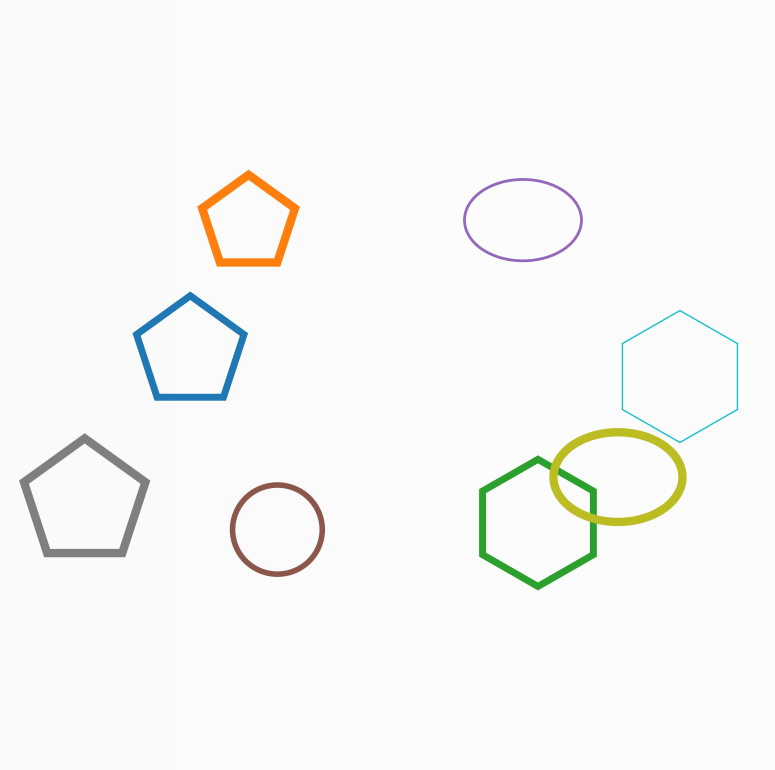[{"shape": "pentagon", "thickness": 2.5, "radius": 0.36, "center": [0.246, 0.543]}, {"shape": "pentagon", "thickness": 3, "radius": 0.31, "center": [0.321, 0.71]}, {"shape": "hexagon", "thickness": 2.5, "radius": 0.41, "center": [0.694, 0.321]}, {"shape": "oval", "thickness": 1, "radius": 0.38, "center": [0.675, 0.714]}, {"shape": "circle", "thickness": 2, "radius": 0.29, "center": [0.358, 0.312]}, {"shape": "pentagon", "thickness": 3, "radius": 0.41, "center": [0.109, 0.348]}, {"shape": "oval", "thickness": 3, "radius": 0.42, "center": [0.797, 0.38]}, {"shape": "hexagon", "thickness": 0.5, "radius": 0.43, "center": [0.877, 0.511]}]